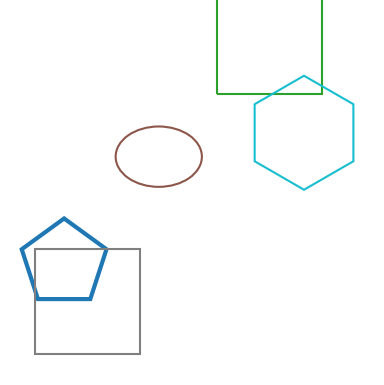[{"shape": "pentagon", "thickness": 3, "radius": 0.58, "center": [0.167, 0.317]}, {"shape": "square", "thickness": 1.5, "radius": 0.68, "center": [0.699, 0.891]}, {"shape": "oval", "thickness": 1.5, "radius": 0.56, "center": [0.412, 0.593]}, {"shape": "square", "thickness": 1.5, "radius": 0.68, "center": [0.227, 0.217]}, {"shape": "hexagon", "thickness": 1.5, "radius": 0.74, "center": [0.79, 0.655]}]